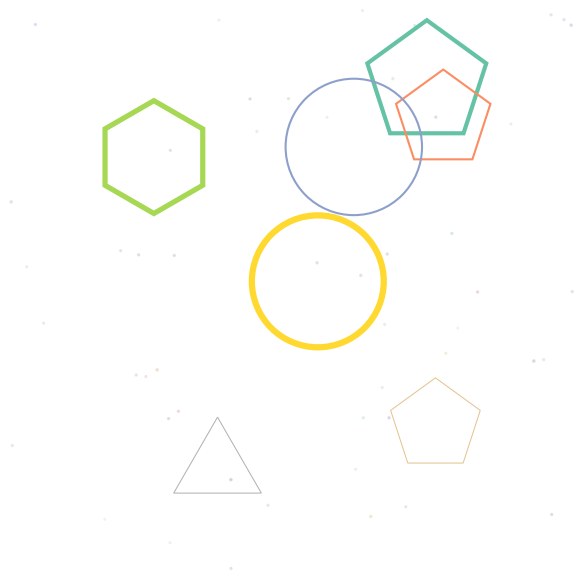[{"shape": "pentagon", "thickness": 2, "radius": 0.54, "center": [0.739, 0.856]}, {"shape": "pentagon", "thickness": 1, "radius": 0.43, "center": [0.768, 0.793]}, {"shape": "circle", "thickness": 1, "radius": 0.59, "center": [0.613, 0.745]}, {"shape": "hexagon", "thickness": 2.5, "radius": 0.49, "center": [0.266, 0.727]}, {"shape": "circle", "thickness": 3, "radius": 0.57, "center": [0.55, 0.512]}, {"shape": "pentagon", "thickness": 0.5, "radius": 0.41, "center": [0.754, 0.263]}, {"shape": "triangle", "thickness": 0.5, "radius": 0.44, "center": [0.377, 0.189]}]